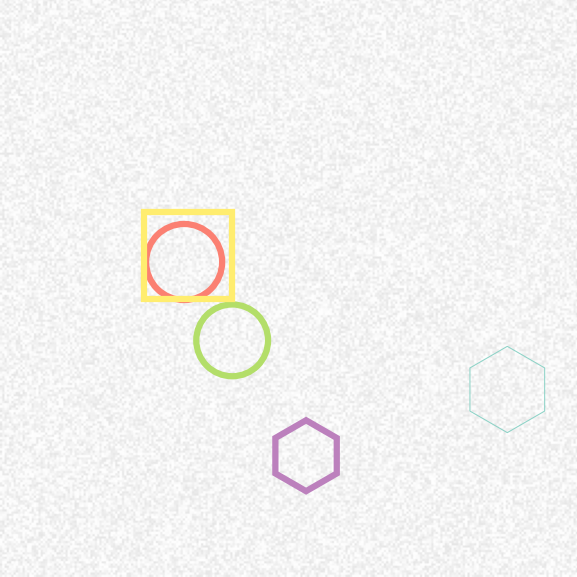[{"shape": "hexagon", "thickness": 0.5, "radius": 0.37, "center": [0.878, 0.325]}, {"shape": "circle", "thickness": 3, "radius": 0.33, "center": [0.319, 0.545]}, {"shape": "circle", "thickness": 3, "radius": 0.31, "center": [0.402, 0.41]}, {"shape": "hexagon", "thickness": 3, "radius": 0.31, "center": [0.53, 0.21]}, {"shape": "square", "thickness": 3, "radius": 0.38, "center": [0.326, 0.556]}]